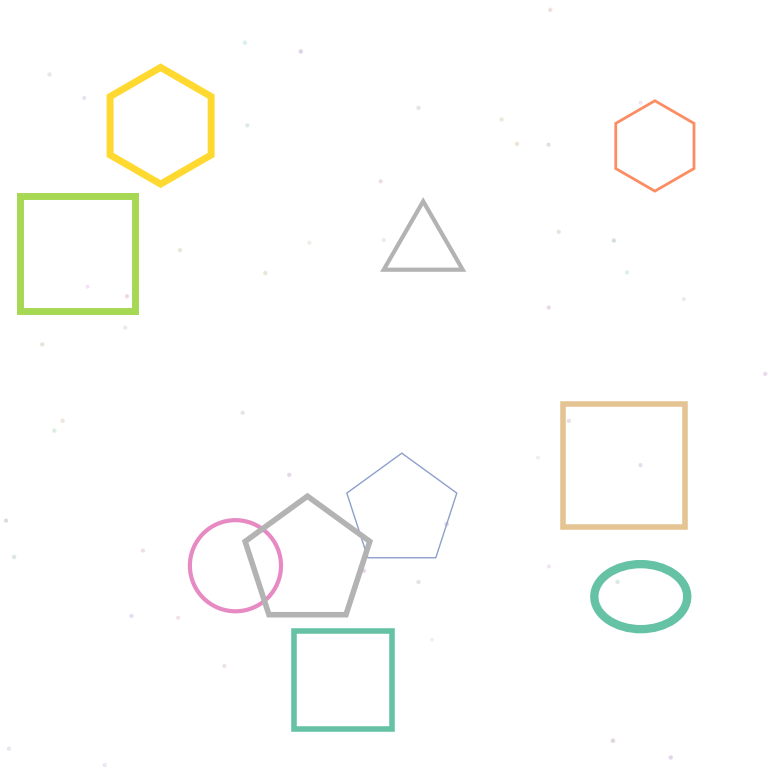[{"shape": "square", "thickness": 2, "radius": 0.32, "center": [0.445, 0.116]}, {"shape": "oval", "thickness": 3, "radius": 0.3, "center": [0.832, 0.225]}, {"shape": "hexagon", "thickness": 1, "radius": 0.29, "center": [0.85, 0.81]}, {"shape": "pentagon", "thickness": 0.5, "radius": 0.38, "center": [0.522, 0.336]}, {"shape": "circle", "thickness": 1.5, "radius": 0.3, "center": [0.306, 0.265]}, {"shape": "square", "thickness": 2.5, "radius": 0.37, "center": [0.101, 0.67]}, {"shape": "hexagon", "thickness": 2.5, "radius": 0.38, "center": [0.209, 0.837]}, {"shape": "square", "thickness": 2, "radius": 0.4, "center": [0.811, 0.395]}, {"shape": "triangle", "thickness": 1.5, "radius": 0.3, "center": [0.55, 0.679]}, {"shape": "pentagon", "thickness": 2, "radius": 0.43, "center": [0.399, 0.271]}]